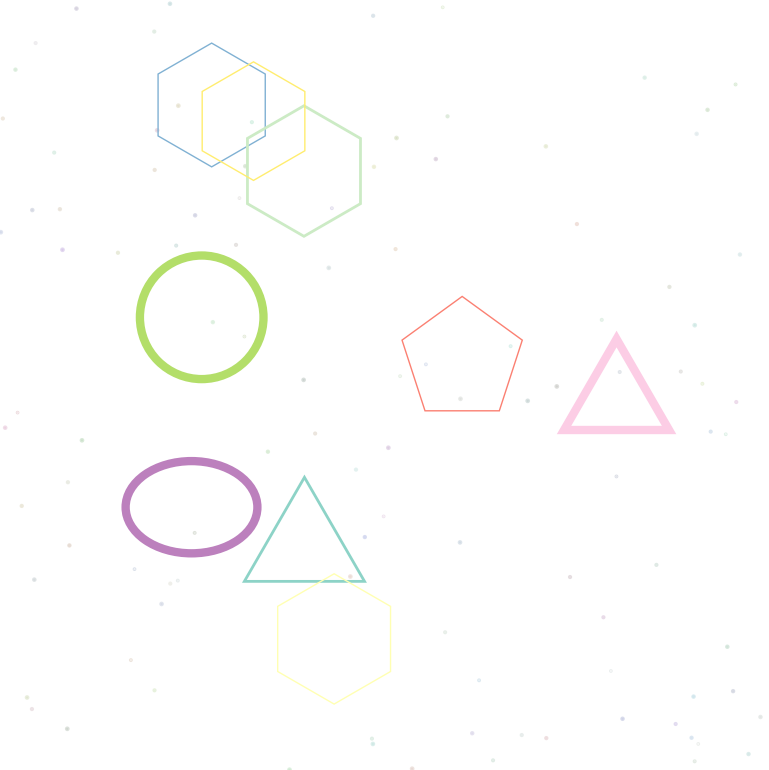[{"shape": "triangle", "thickness": 1, "radius": 0.45, "center": [0.395, 0.29]}, {"shape": "hexagon", "thickness": 0.5, "radius": 0.42, "center": [0.434, 0.17]}, {"shape": "pentagon", "thickness": 0.5, "radius": 0.41, "center": [0.6, 0.533]}, {"shape": "hexagon", "thickness": 0.5, "radius": 0.4, "center": [0.275, 0.864]}, {"shape": "circle", "thickness": 3, "radius": 0.4, "center": [0.262, 0.588]}, {"shape": "triangle", "thickness": 3, "radius": 0.39, "center": [0.801, 0.481]}, {"shape": "oval", "thickness": 3, "radius": 0.43, "center": [0.249, 0.341]}, {"shape": "hexagon", "thickness": 1, "radius": 0.42, "center": [0.395, 0.778]}, {"shape": "hexagon", "thickness": 0.5, "radius": 0.38, "center": [0.329, 0.843]}]